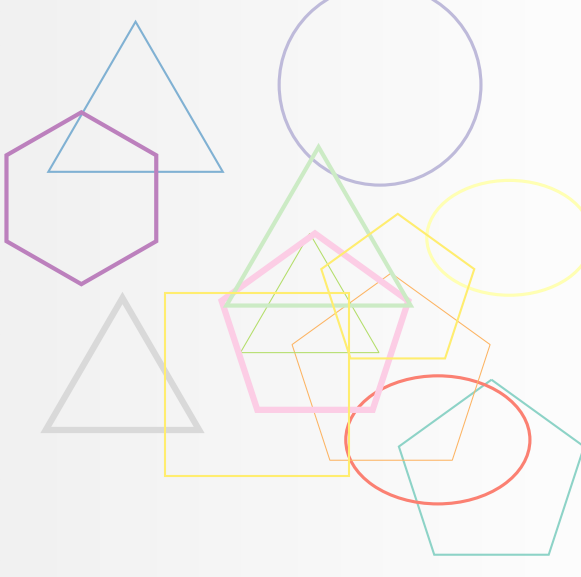[{"shape": "pentagon", "thickness": 1, "radius": 0.84, "center": [0.846, 0.174]}, {"shape": "oval", "thickness": 1.5, "radius": 0.71, "center": [0.876, 0.587]}, {"shape": "circle", "thickness": 1.5, "radius": 0.87, "center": [0.654, 0.852]}, {"shape": "oval", "thickness": 1.5, "radius": 0.79, "center": [0.753, 0.237]}, {"shape": "triangle", "thickness": 1, "radius": 0.87, "center": [0.233, 0.788]}, {"shape": "pentagon", "thickness": 0.5, "radius": 0.9, "center": [0.673, 0.347]}, {"shape": "triangle", "thickness": 0.5, "radius": 0.69, "center": [0.533, 0.457]}, {"shape": "pentagon", "thickness": 3, "radius": 0.84, "center": [0.542, 0.426]}, {"shape": "triangle", "thickness": 3, "radius": 0.76, "center": [0.211, 0.331]}, {"shape": "hexagon", "thickness": 2, "radius": 0.74, "center": [0.14, 0.656]}, {"shape": "triangle", "thickness": 2, "radius": 0.91, "center": [0.548, 0.562]}, {"shape": "square", "thickness": 1, "radius": 0.79, "center": [0.442, 0.333]}, {"shape": "pentagon", "thickness": 1, "radius": 0.69, "center": [0.684, 0.49]}]